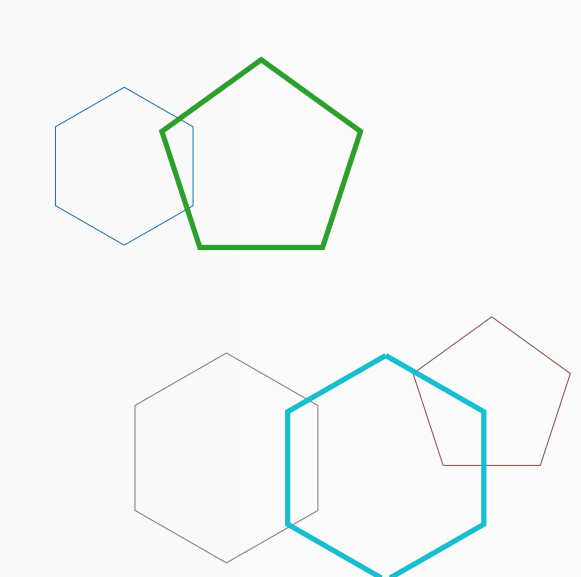[{"shape": "hexagon", "thickness": 0.5, "radius": 0.68, "center": [0.214, 0.711]}, {"shape": "pentagon", "thickness": 2.5, "radius": 0.9, "center": [0.449, 0.716]}, {"shape": "pentagon", "thickness": 0.5, "radius": 0.71, "center": [0.846, 0.308]}, {"shape": "hexagon", "thickness": 0.5, "radius": 0.91, "center": [0.39, 0.206]}, {"shape": "hexagon", "thickness": 2.5, "radius": 0.97, "center": [0.664, 0.189]}]